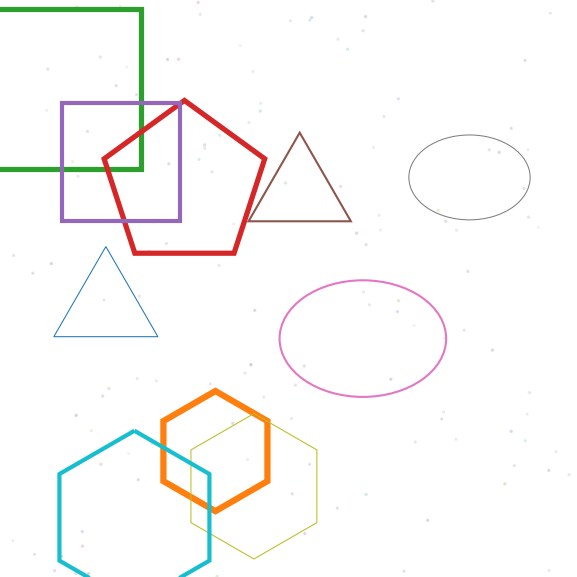[{"shape": "triangle", "thickness": 0.5, "radius": 0.52, "center": [0.183, 0.468]}, {"shape": "hexagon", "thickness": 3, "radius": 0.52, "center": [0.373, 0.218]}, {"shape": "square", "thickness": 2.5, "radius": 0.69, "center": [0.105, 0.845]}, {"shape": "pentagon", "thickness": 2.5, "radius": 0.73, "center": [0.319, 0.679]}, {"shape": "square", "thickness": 2, "radius": 0.51, "center": [0.21, 0.719]}, {"shape": "triangle", "thickness": 1, "radius": 0.51, "center": [0.519, 0.667]}, {"shape": "oval", "thickness": 1, "radius": 0.72, "center": [0.628, 0.413]}, {"shape": "oval", "thickness": 0.5, "radius": 0.53, "center": [0.813, 0.692]}, {"shape": "hexagon", "thickness": 0.5, "radius": 0.63, "center": [0.44, 0.157]}, {"shape": "hexagon", "thickness": 2, "radius": 0.75, "center": [0.233, 0.103]}]